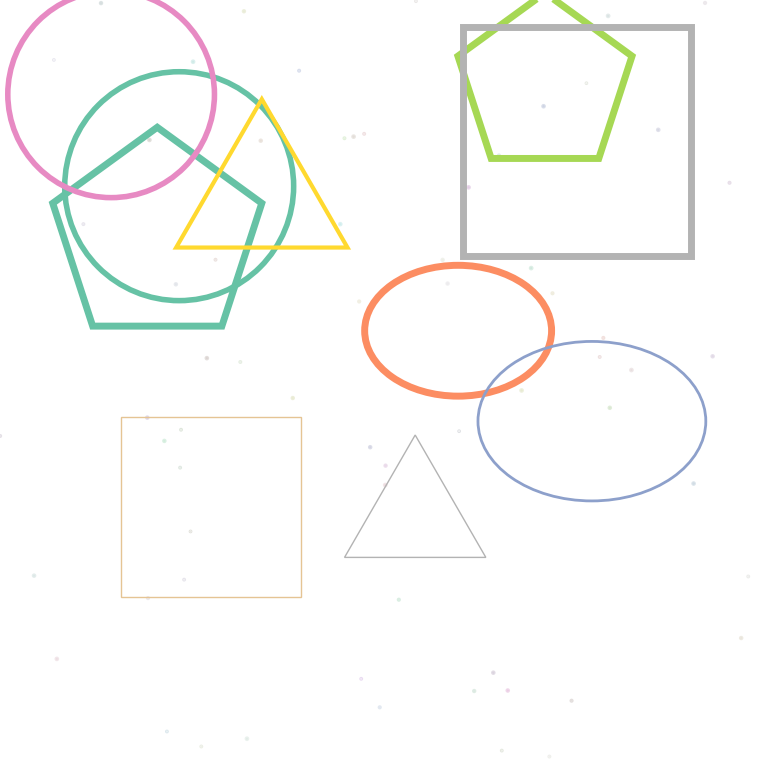[{"shape": "pentagon", "thickness": 2.5, "radius": 0.71, "center": [0.204, 0.692]}, {"shape": "circle", "thickness": 2, "radius": 0.74, "center": [0.233, 0.758]}, {"shape": "oval", "thickness": 2.5, "radius": 0.61, "center": [0.595, 0.57]}, {"shape": "oval", "thickness": 1, "radius": 0.74, "center": [0.769, 0.453]}, {"shape": "circle", "thickness": 2, "radius": 0.67, "center": [0.144, 0.878]}, {"shape": "pentagon", "thickness": 2.5, "radius": 0.59, "center": [0.708, 0.89]}, {"shape": "triangle", "thickness": 1.5, "radius": 0.64, "center": [0.34, 0.743]}, {"shape": "square", "thickness": 0.5, "radius": 0.58, "center": [0.274, 0.342]}, {"shape": "triangle", "thickness": 0.5, "radius": 0.53, "center": [0.539, 0.329]}, {"shape": "square", "thickness": 2.5, "radius": 0.74, "center": [0.75, 0.816]}]